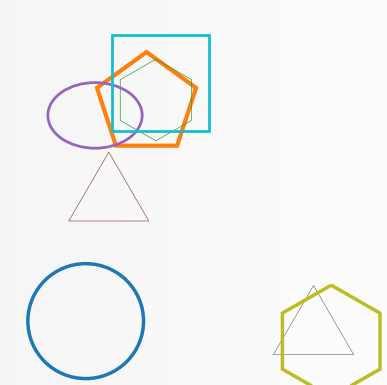[{"shape": "circle", "thickness": 2.5, "radius": 0.75, "center": [0.221, 0.166]}, {"shape": "pentagon", "thickness": 3, "radius": 0.67, "center": [0.378, 0.73]}, {"shape": "hexagon", "thickness": 0.5, "radius": 0.53, "center": [0.402, 0.74]}, {"shape": "oval", "thickness": 2, "radius": 0.61, "center": [0.245, 0.7]}, {"shape": "triangle", "thickness": 0.5, "radius": 0.6, "center": [0.281, 0.486]}, {"shape": "triangle", "thickness": 0.5, "radius": 0.6, "center": [0.809, 0.139]}, {"shape": "hexagon", "thickness": 2.5, "radius": 0.73, "center": [0.855, 0.114]}, {"shape": "square", "thickness": 2, "radius": 0.62, "center": [0.415, 0.784]}]